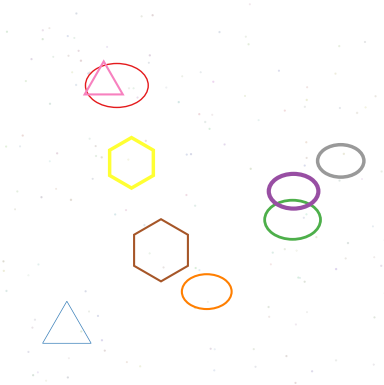[{"shape": "oval", "thickness": 1, "radius": 0.41, "center": [0.304, 0.778]}, {"shape": "triangle", "thickness": 0.5, "radius": 0.36, "center": [0.174, 0.145]}, {"shape": "oval", "thickness": 2, "radius": 0.36, "center": [0.76, 0.429]}, {"shape": "oval", "thickness": 3, "radius": 0.32, "center": [0.763, 0.503]}, {"shape": "oval", "thickness": 1.5, "radius": 0.32, "center": [0.537, 0.243]}, {"shape": "hexagon", "thickness": 2.5, "radius": 0.33, "center": [0.342, 0.577]}, {"shape": "hexagon", "thickness": 1.5, "radius": 0.4, "center": [0.418, 0.35]}, {"shape": "triangle", "thickness": 1.5, "radius": 0.29, "center": [0.269, 0.783]}, {"shape": "oval", "thickness": 2.5, "radius": 0.3, "center": [0.885, 0.582]}]